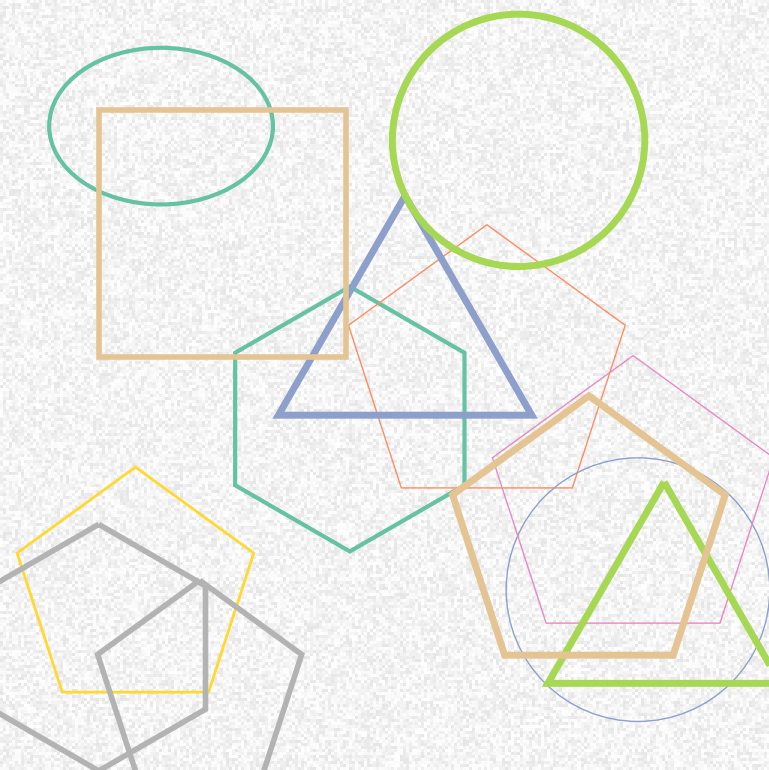[{"shape": "oval", "thickness": 1.5, "radius": 0.73, "center": [0.209, 0.836]}, {"shape": "hexagon", "thickness": 1.5, "radius": 0.86, "center": [0.454, 0.456]}, {"shape": "pentagon", "thickness": 0.5, "radius": 0.94, "center": [0.632, 0.519]}, {"shape": "triangle", "thickness": 2.5, "radius": 0.95, "center": [0.526, 0.556]}, {"shape": "circle", "thickness": 0.5, "radius": 0.86, "center": [0.829, 0.234]}, {"shape": "pentagon", "thickness": 0.5, "radius": 0.96, "center": [0.822, 0.346]}, {"shape": "triangle", "thickness": 2.5, "radius": 0.87, "center": [0.862, 0.2]}, {"shape": "circle", "thickness": 2.5, "radius": 0.82, "center": [0.673, 0.818]}, {"shape": "pentagon", "thickness": 1, "radius": 0.81, "center": [0.176, 0.232]}, {"shape": "square", "thickness": 2, "radius": 0.8, "center": [0.289, 0.697]}, {"shape": "pentagon", "thickness": 2.5, "radius": 0.93, "center": [0.765, 0.3]}, {"shape": "pentagon", "thickness": 2, "radius": 0.7, "center": [0.259, 0.107]}, {"shape": "hexagon", "thickness": 2, "radius": 0.8, "center": [0.128, 0.159]}]